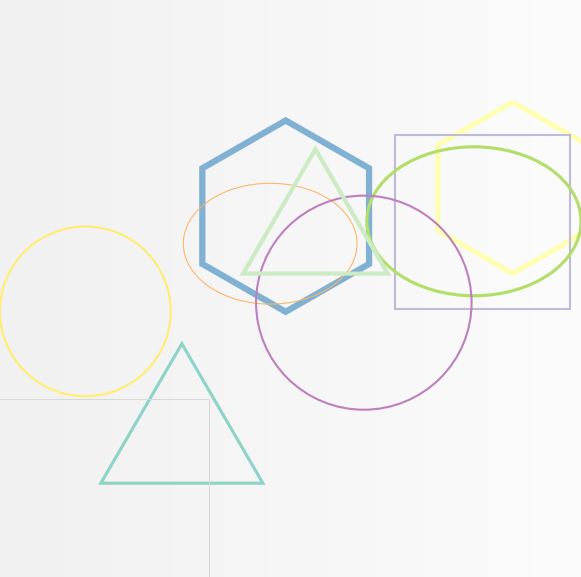[{"shape": "triangle", "thickness": 1.5, "radius": 0.8, "center": [0.313, 0.243]}, {"shape": "hexagon", "thickness": 2.5, "radius": 0.74, "center": [0.882, 0.674]}, {"shape": "square", "thickness": 1, "radius": 0.76, "center": [0.83, 0.615]}, {"shape": "hexagon", "thickness": 3, "radius": 0.83, "center": [0.492, 0.625]}, {"shape": "oval", "thickness": 0.5, "radius": 0.75, "center": [0.465, 0.577]}, {"shape": "oval", "thickness": 1.5, "radius": 0.92, "center": [0.815, 0.616]}, {"shape": "square", "thickness": 0.5, "radius": 1.0, "center": [0.16, 0.109]}, {"shape": "circle", "thickness": 1, "radius": 0.93, "center": [0.626, 0.475]}, {"shape": "triangle", "thickness": 2, "radius": 0.72, "center": [0.543, 0.597]}, {"shape": "circle", "thickness": 1, "radius": 0.73, "center": [0.147, 0.46]}]